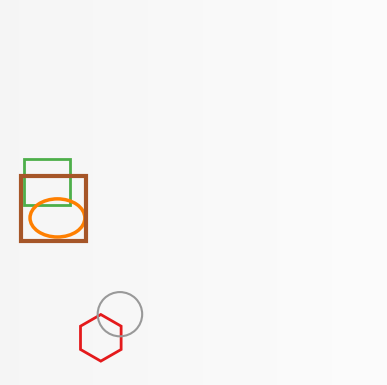[{"shape": "hexagon", "thickness": 2, "radius": 0.3, "center": [0.26, 0.123]}, {"shape": "square", "thickness": 2, "radius": 0.3, "center": [0.121, 0.528]}, {"shape": "oval", "thickness": 2.5, "radius": 0.35, "center": [0.148, 0.434]}, {"shape": "square", "thickness": 3, "radius": 0.42, "center": [0.139, 0.458]}, {"shape": "circle", "thickness": 1.5, "radius": 0.29, "center": [0.309, 0.184]}]